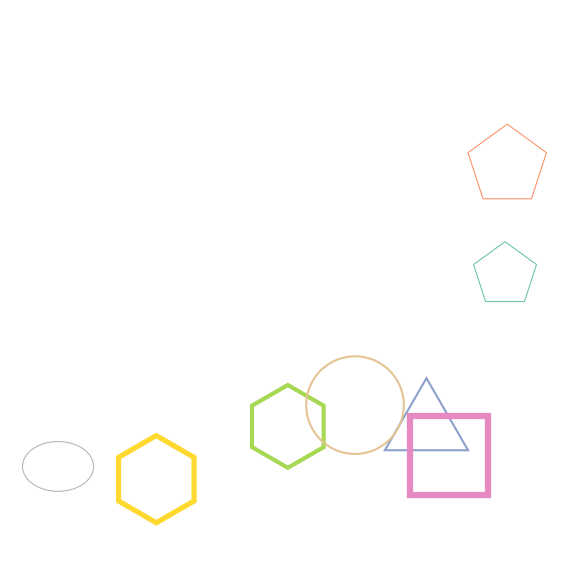[{"shape": "pentagon", "thickness": 0.5, "radius": 0.29, "center": [0.875, 0.523]}, {"shape": "pentagon", "thickness": 0.5, "radius": 0.36, "center": [0.878, 0.713]}, {"shape": "triangle", "thickness": 1, "radius": 0.42, "center": [0.738, 0.261]}, {"shape": "square", "thickness": 3, "radius": 0.34, "center": [0.777, 0.21]}, {"shape": "hexagon", "thickness": 2, "radius": 0.36, "center": [0.498, 0.261]}, {"shape": "hexagon", "thickness": 2.5, "radius": 0.38, "center": [0.271, 0.169]}, {"shape": "circle", "thickness": 1, "radius": 0.42, "center": [0.615, 0.298]}, {"shape": "oval", "thickness": 0.5, "radius": 0.31, "center": [0.101, 0.191]}]